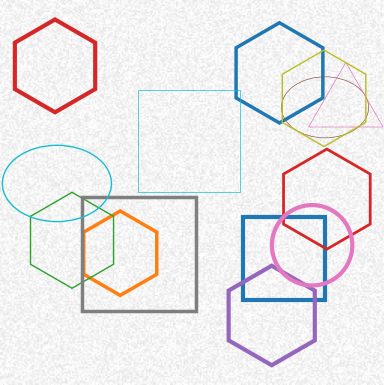[{"shape": "square", "thickness": 3, "radius": 0.54, "center": [0.738, 0.328]}, {"shape": "hexagon", "thickness": 2.5, "radius": 0.65, "center": [0.726, 0.811]}, {"shape": "hexagon", "thickness": 2.5, "radius": 0.55, "center": [0.312, 0.342]}, {"shape": "hexagon", "thickness": 1, "radius": 0.62, "center": [0.187, 0.376]}, {"shape": "hexagon", "thickness": 2, "radius": 0.65, "center": [0.849, 0.483]}, {"shape": "hexagon", "thickness": 3, "radius": 0.6, "center": [0.143, 0.829]}, {"shape": "hexagon", "thickness": 3, "radius": 0.65, "center": [0.706, 0.181]}, {"shape": "oval", "thickness": 0.5, "radius": 0.57, "center": [0.844, 0.721]}, {"shape": "circle", "thickness": 3, "radius": 0.52, "center": [0.811, 0.363]}, {"shape": "triangle", "thickness": 0.5, "radius": 0.56, "center": [0.898, 0.726]}, {"shape": "square", "thickness": 2.5, "radius": 0.74, "center": [0.36, 0.339]}, {"shape": "hexagon", "thickness": 1, "radius": 0.63, "center": [0.842, 0.745]}, {"shape": "square", "thickness": 0.5, "radius": 0.66, "center": [0.491, 0.633]}, {"shape": "oval", "thickness": 1, "radius": 0.71, "center": [0.148, 0.523]}]